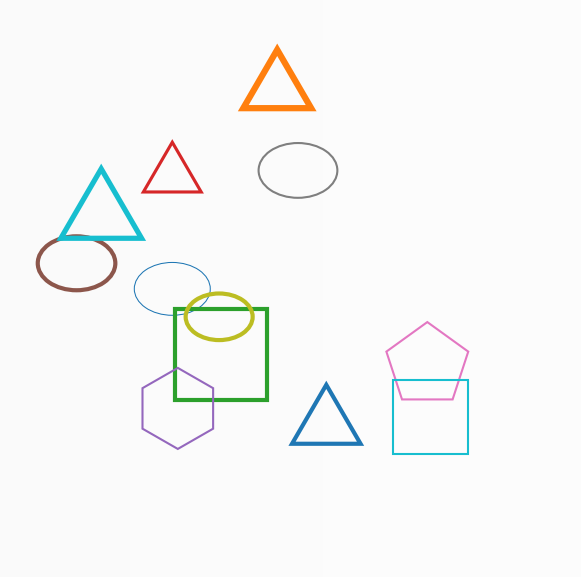[{"shape": "oval", "thickness": 0.5, "radius": 0.33, "center": [0.296, 0.499]}, {"shape": "triangle", "thickness": 2, "radius": 0.34, "center": [0.561, 0.265]}, {"shape": "triangle", "thickness": 3, "radius": 0.34, "center": [0.477, 0.846]}, {"shape": "square", "thickness": 2, "radius": 0.4, "center": [0.38, 0.385]}, {"shape": "triangle", "thickness": 1.5, "radius": 0.29, "center": [0.296, 0.695]}, {"shape": "hexagon", "thickness": 1, "radius": 0.35, "center": [0.306, 0.292]}, {"shape": "oval", "thickness": 2, "radius": 0.33, "center": [0.132, 0.543]}, {"shape": "pentagon", "thickness": 1, "radius": 0.37, "center": [0.735, 0.367]}, {"shape": "oval", "thickness": 1, "radius": 0.34, "center": [0.513, 0.704]}, {"shape": "oval", "thickness": 2, "radius": 0.29, "center": [0.377, 0.451]}, {"shape": "square", "thickness": 1, "radius": 0.32, "center": [0.741, 0.277]}, {"shape": "triangle", "thickness": 2.5, "radius": 0.4, "center": [0.174, 0.627]}]